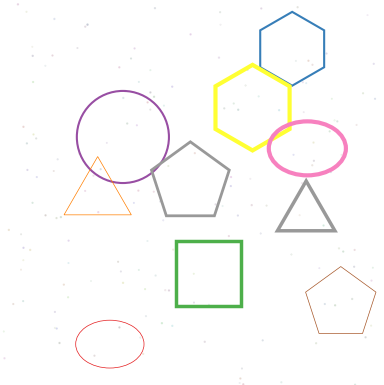[{"shape": "oval", "thickness": 0.5, "radius": 0.44, "center": [0.285, 0.106]}, {"shape": "hexagon", "thickness": 1.5, "radius": 0.48, "center": [0.759, 0.873]}, {"shape": "square", "thickness": 2.5, "radius": 0.43, "center": [0.542, 0.29]}, {"shape": "circle", "thickness": 1.5, "radius": 0.6, "center": [0.319, 0.644]}, {"shape": "triangle", "thickness": 0.5, "radius": 0.5, "center": [0.254, 0.492]}, {"shape": "hexagon", "thickness": 3, "radius": 0.56, "center": [0.656, 0.72]}, {"shape": "pentagon", "thickness": 0.5, "radius": 0.48, "center": [0.885, 0.212]}, {"shape": "oval", "thickness": 3, "radius": 0.5, "center": [0.798, 0.615]}, {"shape": "pentagon", "thickness": 2, "radius": 0.53, "center": [0.494, 0.525]}, {"shape": "triangle", "thickness": 2.5, "radius": 0.43, "center": [0.795, 0.444]}]